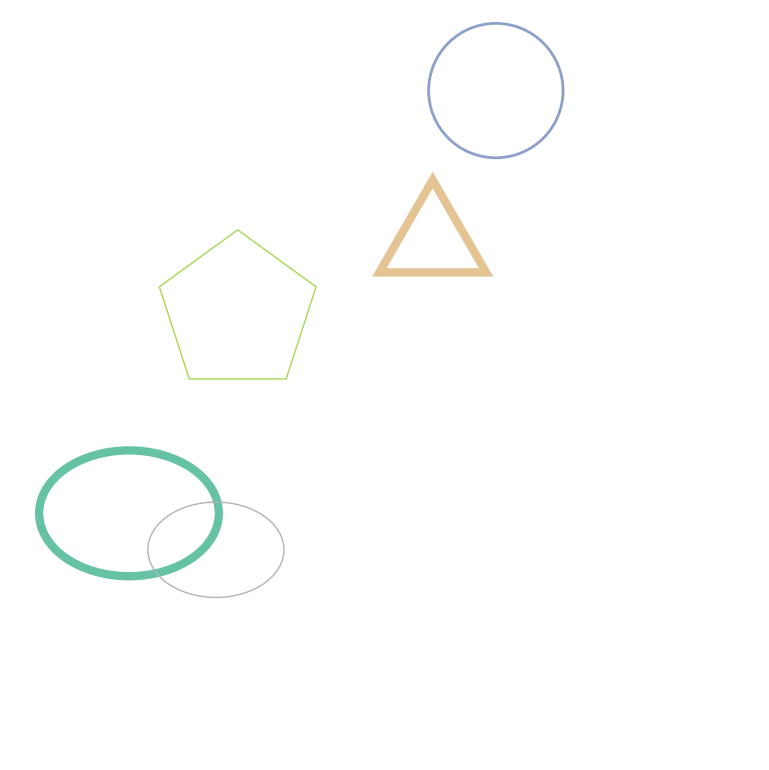[{"shape": "oval", "thickness": 3, "radius": 0.58, "center": [0.168, 0.333]}, {"shape": "circle", "thickness": 1, "radius": 0.44, "center": [0.644, 0.882]}, {"shape": "pentagon", "thickness": 0.5, "radius": 0.54, "center": [0.309, 0.594]}, {"shape": "triangle", "thickness": 3, "radius": 0.4, "center": [0.562, 0.686]}, {"shape": "oval", "thickness": 0.5, "radius": 0.44, "center": [0.28, 0.286]}]